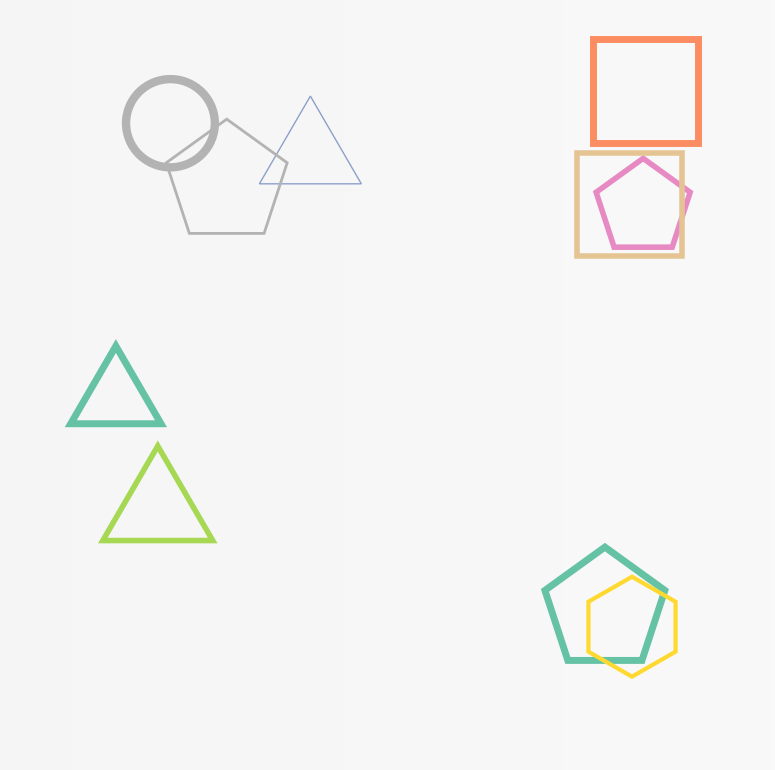[{"shape": "pentagon", "thickness": 2.5, "radius": 0.41, "center": [0.781, 0.208]}, {"shape": "triangle", "thickness": 2.5, "radius": 0.34, "center": [0.15, 0.483]}, {"shape": "square", "thickness": 2.5, "radius": 0.34, "center": [0.833, 0.882]}, {"shape": "triangle", "thickness": 0.5, "radius": 0.38, "center": [0.4, 0.799]}, {"shape": "pentagon", "thickness": 2, "radius": 0.32, "center": [0.83, 0.731]}, {"shape": "triangle", "thickness": 2, "radius": 0.41, "center": [0.204, 0.339]}, {"shape": "hexagon", "thickness": 1.5, "radius": 0.32, "center": [0.815, 0.186]}, {"shape": "square", "thickness": 2, "radius": 0.34, "center": [0.812, 0.734]}, {"shape": "pentagon", "thickness": 1, "radius": 0.41, "center": [0.293, 0.763]}, {"shape": "circle", "thickness": 3, "radius": 0.29, "center": [0.22, 0.84]}]